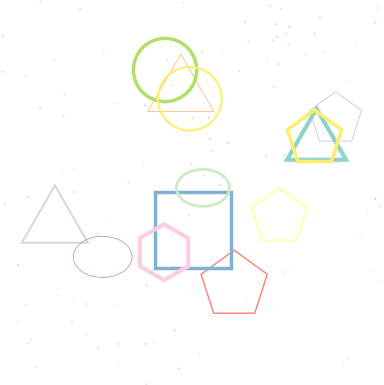[{"shape": "triangle", "thickness": 3, "radius": 0.44, "center": [0.822, 0.629]}, {"shape": "pentagon", "thickness": 1.5, "radius": 0.38, "center": [0.725, 0.437]}, {"shape": "pentagon", "thickness": 0.5, "radius": 0.36, "center": [0.872, 0.691]}, {"shape": "pentagon", "thickness": 1, "radius": 0.45, "center": [0.608, 0.26]}, {"shape": "square", "thickness": 2.5, "radius": 0.49, "center": [0.502, 0.402]}, {"shape": "triangle", "thickness": 0.5, "radius": 0.5, "center": [0.47, 0.76]}, {"shape": "circle", "thickness": 2.5, "radius": 0.41, "center": [0.429, 0.818]}, {"shape": "hexagon", "thickness": 3, "radius": 0.36, "center": [0.426, 0.345]}, {"shape": "triangle", "thickness": 1.5, "radius": 0.5, "center": [0.143, 0.419]}, {"shape": "oval", "thickness": 0.5, "radius": 0.38, "center": [0.267, 0.333]}, {"shape": "oval", "thickness": 2, "radius": 0.34, "center": [0.527, 0.512]}, {"shape": "circle", "thickness": 1.5, "radius": 0.41, "center": [0.493, 0.744]}, {"shape": "pentagon", "thickness": 2.5, "radius": 0.37, "center": [0.817, 0.64]}]